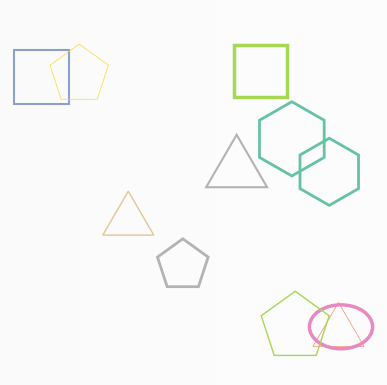[{"shape": "hexagon", "thickness": 2, "radius": 0.44, "center": [0.85, 0.554]}, {"shape": "hexagon", "thickness": 2, "radius": 0.48, "center": [0.753, 0.639]}, {"shape": "triangle", "thickness": 0.5, "radius": 0.38, "center": [0.874, 0.138]}, {"shape": "square", "thickness": 1.5, "radius": 0.35, "center": [0.107, 0.8]}, {"shape": "oval", "thickness": 2.5, "radius": 0.41, "center": [0.88, 0.151]}, {"shape": "pentagon", "thickness": 1, "radius": 0.46, "center": [0.762, 0.151]}, {"shape": "square", "thickness": 2.5, "radius": 0.34, "center": [0.673, 0.816]}, {"shape": "pentagon", "thickness": 0.5, "radius": 0.4, "center": [0.204, 0.806]}, {"shape": "triangle", "thickness": 1, "radius": 0.38, "center": [0.331, 0.427]}, {"shape": "pentagon", "thickness": 2, "radius": 0.34, "center": [0.472, 0.311]}, {"shape": "triangle", "thickness": 1.5, "radius": 0.45, "center": [0.611, 0.559]}]